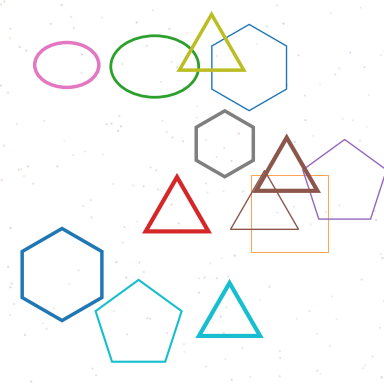[{"shape": "hexagon", "thickness": 1, "radius": 0.56, "center": [0.647, 0.825]}, {"shape": "hexagon", "thickness": 2.5, "radius": 0.6, "center": [0.161, 0.287]}, {"shape": "square", "thickness": 0.5, "radius": 0.5, "center": [0.752, 0.446]}, {"shape": "oval", "thickness": 2, "radius": 0.57, "center": [0.402, 0.827]}, {"shape": "triangle", "thickness": 3, "radius": 0.47, "center": [0.46, 0.446]}, {"shape": "pentagon", "thickness": 1, "radius": 0.57, "center": [0.895, 0.523]}, {"shape": "triangle", "thickness": 1, "radius": 0.51, "center": [0.687, 0.455]}, {"shape": "triangle", "thickness": 3, "radius": 0.46, "center": [0.745, 0.55]}, {"shape": "oval", "thickness": 2.5, "radius": 0.42, "center": [0.173, 0.831]}, {"shape": "hexagon", "thickness": 2.5, "radius": 0.43, "center": [0.584, 0.627]}, {"shape": "triangle", "thickness": 2.5, "radius": 0.48, "center": [0.55, 0.866]}, {"shape": "pentagon", "thickness": 1.5, "radius": 0.59, "center": [0.36, 0.156]}, {"shape": "triangle", "thickness": 3, "radius": 0.46, "center": [0.596, 0.173]}]